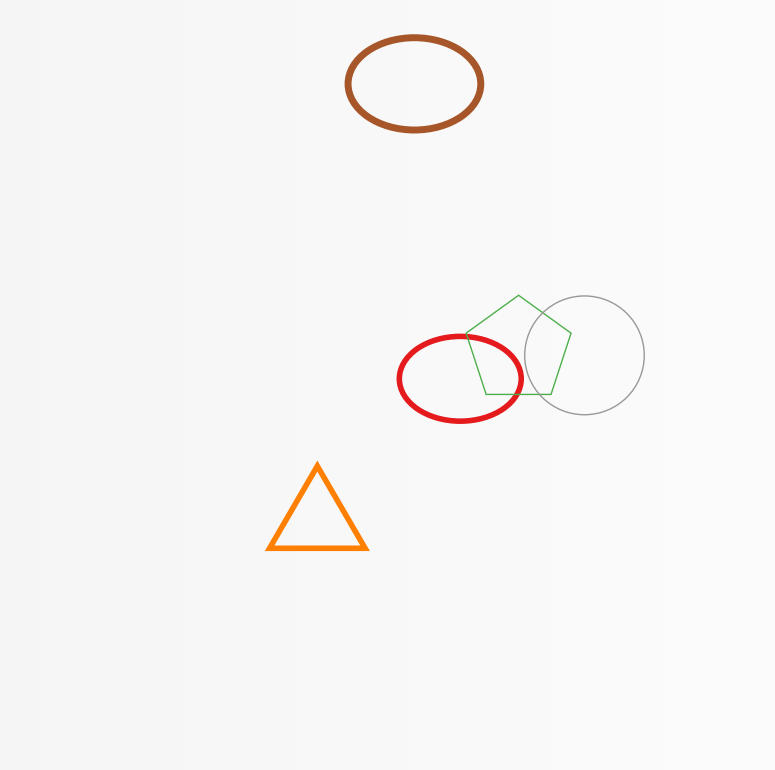[{"shape": "oval", "thickness": 2, "radius": 0.39, "center": [0.594, 0.508]}, {"shape": "pentagon", "thickness": 0.5, "radius": 0.36, "center": [0.669, 0.545]}, {"shape": "triangle", "thickness": 2, "radius": 0.36, "center": [0.409, 0.324]}, {"shape": "oval", "thickness": 2.5, "radius": 0.43, "center": [0.535, 0.891]}, {"shape": "circle", "thickness": 0.5, "radius": 0.39, "center": [0.754, 0.539]}]